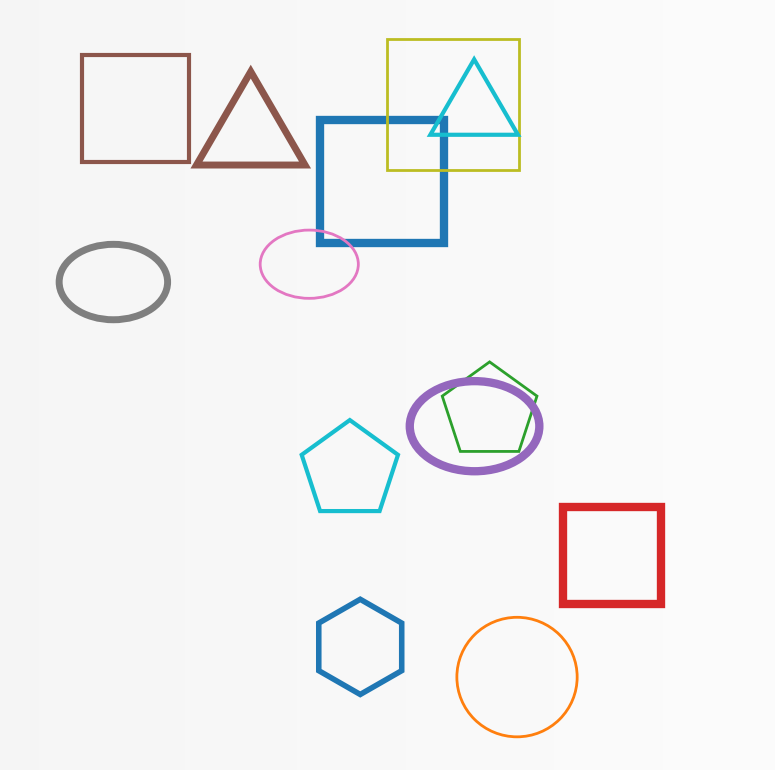[{"shape": "square", "thickness": 3, "radius": 0.4, "center": [0.493, 0.765]}, {"shape": "hexagon", "thickness": 2, "radius": 0.31, "center": [0.465, 0.16]}, {"shape": "circle", "thickness": 1, "radius": 0.39, "center": [0.667, 0.121]}, {"shape": "pentagon", "thickness": 1, "radius": 0.32, "center": [0.632, 0.466]}, {"shape": "square", "thickness": 3, "radius": 0.31, "center": [0.79, 0.279]}, {"shape": "oval", "thickness": 3, "radius": 0.42, "center": [0.612, 0.447]}, {"shape": "triangle", "thickness": 2.5, "radius": 0.4, "center": [0.324, 0.826]}, {"shape": "square", "thickness": 1.5, "radius": 0.35, "center": [0.175, 0.859]}, {"shape": "oval", "thickness": 1, "radius": 0.32, "center": [0.399, 0.657]}, {"shape": "oval", "thickness": 2.5, "radius": 0.35, "center": [0.146, 0.634]}, {"shape": "square", "thickness": 1, "radius": 0.43, "center": [0.585, 0.864]}, {"shape": "triangle", "thickness": 1.5, "radius": 0.33, "center": [0.612, 0.858]}, {"shape": "pentagon", "thickness": 1.5, "radius": 0.33, "center": [0.451, 0.389]}]